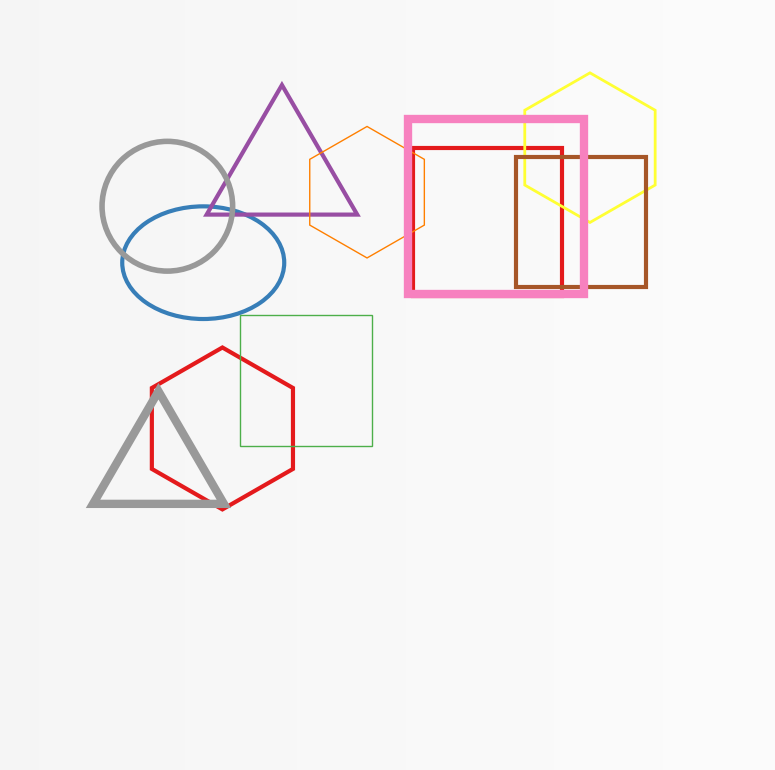[{"shape": "square", "thickness": 1.5, "radius": 0.48, "center": [0.629, 0.712]}, {"shape": "hexagon", "thickness": 1.5, "radius": 0.53, "center": [0.287, 0.444]}, {"shape": "oval", "thickness": 1.5, "radius": 0.52, "center": [0.262, 0.659]}, {"shape": "square", "thickness": 0.5, "radius": 0.42, "center": [0.395, 0.506]}, {"shape": "triangle", "thickness": 1.5, "radius": 0.56, "center": [0.364, 0.777]}, {"shape": "hexagon", "thickness": 0.5, "radius": 0.43, "center": [0.474, 0.75]}, {"shape": "hexagon", "thickness": 1, "radius": 0.49, "center": [0.761, 0.808]}, {"shape": "square", "thickness": 1.5, "radius": 0.42, "center": [0.75, 0.712]}, {"shape": "square", "thickness": 3, "radius": 0.57, "center": [0.64, 0.732]}, {"shape": "triangle", "thickness": 3, "radius": 0.49, "center": [0.204, 0.394]}, {"shape": "circle", "thickness": 2, "radius": 0.42, "center": [0.216, 0.732]}]